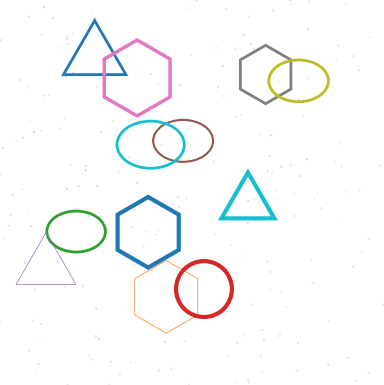[{"shape": "triangle", "thickness": 2, "radius": 0.47, "center": [0.246, 0.853]}, {"shape": "hexagon", "thickness": 3, "radius": 0.46, "center": [0.385, 0.397]}, {"shape": "hexagon", "thickness": 0.5, "radius": 0.47, "center": [0.432, 0.229]}, {"shape": "oval", "thickness": 2, "radius": 0.38, "center": [0.198, 0.399]}, {"shape": "circle", "thickness": 3, "radius": 0.36, "center": [0.53, 0.249]}, {"shape": "triangle", "thickness": 0.5, "radius": 0.45, "center": [0.12, 0.306]}, {"shape": "oval", "thickness": 1.5, "radius": 0.39, "center": [0.476, 0.634]}, {"shape": "hexagon", "thickness": 2.5, "radius": 0.49, "center": [0.356, 0.797]}, {"shape": "hexagon", "thickness": 2, "radius": 0.38, "center": [0.69, 0.807]}, {"shape": "oval", "thickness": 2, "radius": 0.39, "center": [0.776, 0.79]}, {"shape": "triangle", "thickness": 3, "radius": 0.4, "center": [0.644, 0.473]}, {"shape": "oval", "thickness": 2, "radius": 0.44, "center": [0.391, 0.624]}]